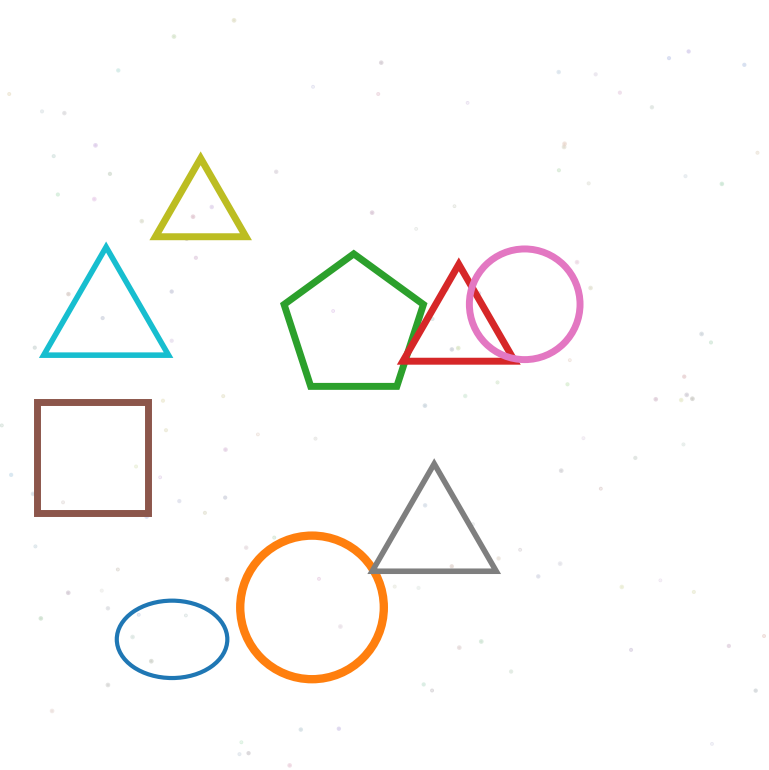[{"shape": "oval", "thickness": 1.5, "radius": 0.36, "center": [0.223, 0.17]}, {"shape": "circle", "thickness": 3, "radius": 0.47, "center": [0.405, 0.211]}, {"shape": "pentagon", "thickness": 2.5, "radius": 0.48, "center": [0.459, 0.575]}, {"shape": "triangle", "thickness": 2.5, "radius": 0.42, "center": [0.596, 0.573]}, {"shape": "square", "thickness": 2.5, "radius": 0.36, "center": [0.12, 0.406]}, {"shape": "circle", "thickness": 2.5, "radius": 0.36, "center": [0.681, 0.605]}, {"shape": "triangle", "thickness": 2, "radius": 0.47, "center": [0.564, 0.305]}, {"shape": "triangle", "thickness": 2.5, "radius": 0.34, "center": [0.261, 0.726]}, {"shape": "triangle", "thickness": 2, "radius": 0.47, "center": [0.138, 0.586]}]